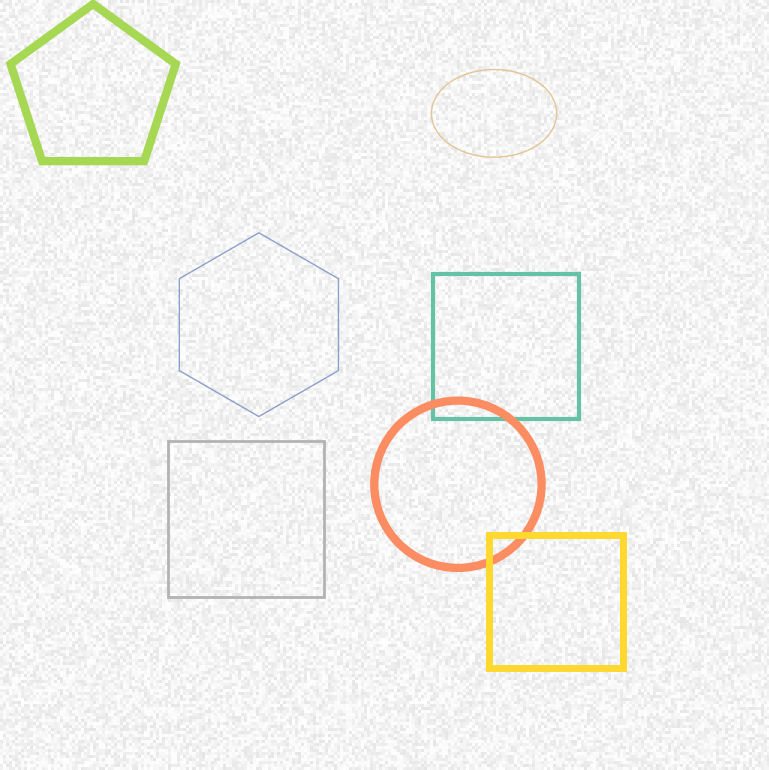[{"shape": "square", "thickness": 1.5, "radius": 0.47, "center": [0.657, 0.55]}, {"shape": "circle", "thickness": 3, "radius": 0.54, "center": [0.595, 0.371]}, {"shape": "hexagon", "thickness": 0.5, "radius": 0.6, "center": [0.336, 0.578]}, {"shape": "pentagon", "thickness": 3, "radius": 0.56, "center": [0.121, 0.882]}, {"shape": "square", "thickness": 2.5, "radius": 0.43, "center": [0.722, 0.219]}, {"shape": "oval", "thickness": 0.5, "radius": 0.41, "center": [0.642, 0.853]}, {"shape": "square", "thickness": 1, "radius": 0.51, "center": [0.319, 0.326]}]